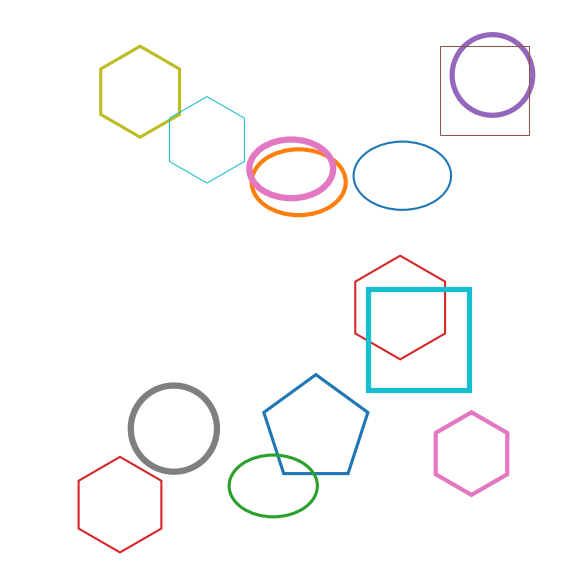[{"shape": "pentagon", "thickness": 1.5, "radius": 0.47, "center": [0.547, 0.256]}, {"shape": "oval", "thickness": 1, "radius": 0.42, "center": [0.697, 0.695]}, {"shape": "oval", "thickness": 2, "radius": 0.41, "center": [0.517, 0.684]}, {"shape": "oval", "thickness": 1.5, "radius": 0.38, "center": [0.473, 0.158]}, {"shape": "hexagon", "thickness": 1, "radius": 0.45, "center": [0.693, 0.467]}, {"shape": "hexagon", "thickness": 1, "radius": 0.41, "center": [0.208, 0.125]}, {"shape": "circle", "thickness": 2.5, "radius": 0.35, "center": [0.853, 0.869]}, {"shape": "square", "thickness": 0.5, "radius": 0.38, "center": [0.839, 0.843]}, {"shape": "hexagon", "thickness": 2, "radius": 0.36, "center": [0.816, 0.214]}, {"shape": "oval", "thickness": 3, "radius": 0.36, "center": [0.504, 0.707]}, {"shape": "circle", "thickness": 3, "radius": 0.37, "center": [0.301, 0.257]}, {"shape": "hexagon", "thickness": 1.5, "radius": 0.39, "center": [0.243, 0.84]}, {"shape": "square", "thickness": 2.5, "radius": 0.44, "center": [0.724, 0.411]}, {"shape": "hexagon", "thickness": 0.5, "radius": 0.37, "center": [0.358, 0.757]}]